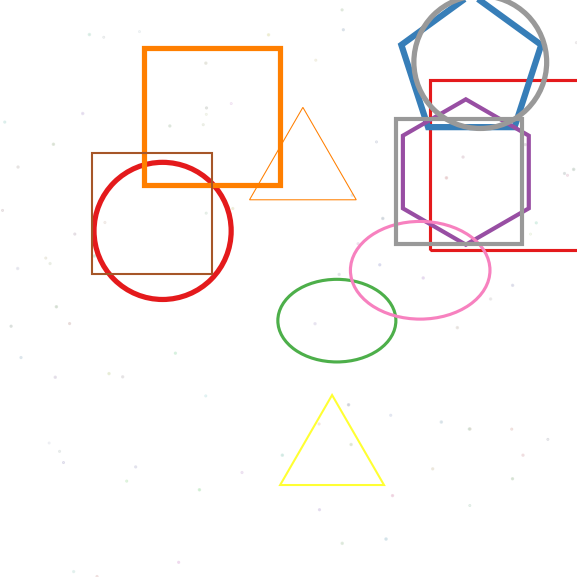[{"shape": "square", "thickness": 1.5, "radius": 0.74, "center": [0.891, 0.714]}, {"shape": "circle", "thickness": 2.5, "radius": 0.59, "center": [0.282, 0.599]}, {"shape": "pentagon", "thickness": 3, "radius": 0.64, "center": [0.816, 0.882]}, {"shape": "oval", "thickness": 1.5, "radius": 0.51, "center": [0.583, 0.444]}, {"shape": "hexagon", "thickness": 2, "radius": 0.63, "center": [0.807, 0.701]}, {"shape": "triangle", "thickness": 0.5, "radius": 0.53, "center": [0.524, 0.707]}, {"shape": "square", "thickness": 2.5, "radius": 0.59, "center": [0.367, 0.797]}, {"shape": "triangle", "thickness": 1, "radius": 0.52, "center": [0.575, 0.211]}, {"shape": "square", "thickness": 1, "radius": 0.52, "center": [0.263, 0.63]}, {"shape": "oval", "thickness": 1.5, "radius": 0.6, "center": [0.728, 0.531]}, {"shape": "square", "thickness": 2, "radius": 0.54, "center": [0.795, 0.685]}, {"shape": "circle", "thickness": 2.5, "radius": 0.57, "center": [0.832, 0.892]}]